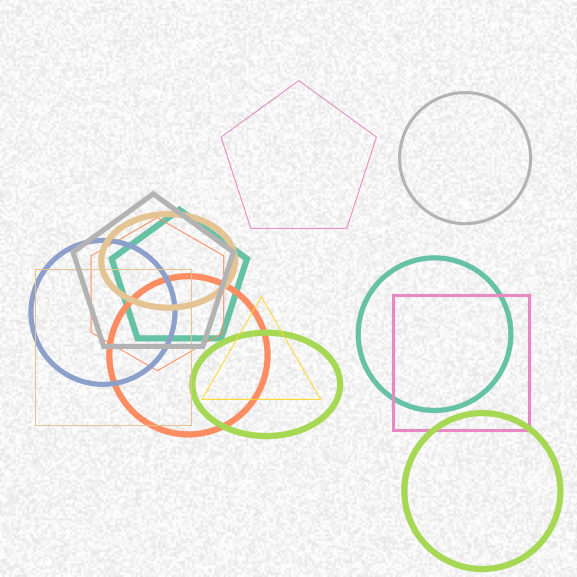[{"shape": "pentagon", "thickness": 3, "radius": 0.62, "center": [0.311, 0.513]}, {"shape": "circle", "thickness": 2.5, "radius": 0.66, "center": [0.752, 0.421]}, {"shape": "hexagon", "thickness": 0.5, "radius": 0.66, "center": [0.273, 0.49]}, {"shape": "circle", "thickness": 3, "radius": 0.69, "center": [0.326, 0.384]}, {"shape": "circle", "thickness": 2.5, "radius": 0.62, "center": [0.178, 0.458]}, {"shape": "pentagon", "thickness": 0.5, "radius": 0.71, "center": [0.517, 0.718]}, {"shape": "square", "thickness": 1.5, "radius": 0.59, "center": [0.799, 0.372]}, {"shape": "oval", "thickness": 3, "radius": 0.64, "center": [0.461, 0.334]}, {"shape": "circle", "thickness": 3, "radius": 0.68, "center": [0.835, 0.149]}, {"shape": "triangle", "thickness": 0.5, "radius": 0.59, "center": [0.452, 0.367]}, {"shape": "square", "thickness": 0.5, "radius": 0.68, "center": [0.196, 0.398]}, {"shape": "oval", "thickness": 3, "radius": 0.58, "center": [0.291, 0.547]}, {"shape": "pentagon", "thickness": 2.5, "radius": 0.73, "center": [0.265, 0.517]}, {"shape": "circle", "thickness": 1.5, "radius": 0.57, "center": [0.805, 0.725]}]